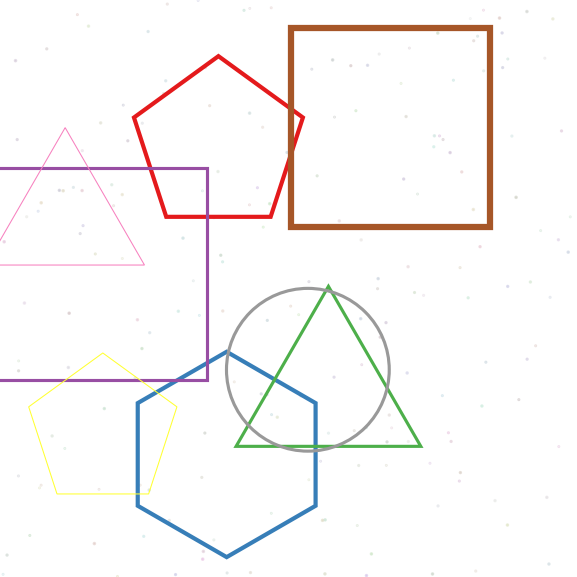[{"shape": "pentagon", "thickness": 2, "radius": 0.77, "center": [0.378, 0.748]}, {"shape": "hexagon", "thickness": 2, "radius": 0.89, "center": [0.392, 0.212]}, {"shape": "triangle", "thickness": 1.5, "radius": 0.92, "center": [0.569, 0.319]}, {"shape": "square", "thickness": 1.5, "radius": 0.91, "center": [0.176, 0.525]}, {"shape": "pentagon", "thickness": 0.5, "radius": 0.67, "center": [0.178, 0.253]}, {"shape": "square", "thickness": 3, "radius": 0.86, "center": [0.676, 0.778]}, {"shape": "triangle", "thickness": 0.5, "radius": 0.79, "center": [0.113, 0.619]}, {"shape": "circle", "thickness": 1.5, "radius": 0.7, "center": [0.533, 0.359]}]